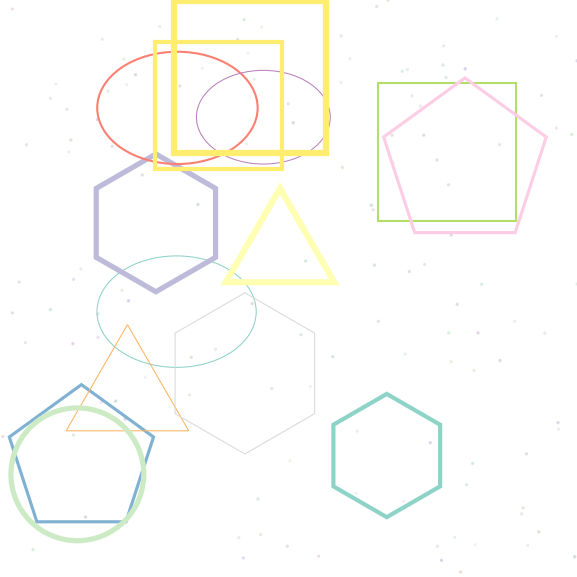[{"shape": "oval", "thickness": 0.5, "radius": 0.69, "center": [0.306, 0.459]}, {"shape": "hexagon", "thickness": 2, "radius": 0.53, "center": [0.67, 0.21]}, {"shape": "triangle", "thickness": 3, "radius": 0.54, "center": [0.485, 0.565]}, {"shape": "hexagon", "thickness": 2.5, "radius": 0.6, "center": [0.27, 0.613]}, {"shape": "oval", "thickness": 1, "radius": 0.69, "center": [0.307, 0.812]}, {"shape": "pentagon", "thickness": 1.5, "radius": 0.66, "center": [0.141, 0.202]}, {"shape": "triangle", "thickness": 0.5, "radius": 0.61, "center": [0.221, 0.314]}, {"shape": "square", "thickness": 1, "radius": 0.6, "center": [0.774, 0.736]}, {"shape": "pentagon", "thickness": 1.5, "radius": 0.74, "center": [0.805, 0.716]}, {"shape": "hexagon", "thickness": 0.5, "radius": 0.7, "center": [0.424, 0.353]}, {"shape": "oval", "thickness": 0.5, "radius": 0.58, "center": [0.456, 0.796]}, {"shape": "circle", "thickness": 2.5, "radius": 0.58, "center": [0.134, 0.178]}, {"shape": "square", "thickness": 2, "radius": 0.55, "center": [0.378, 0.816]}, {"shape": "square", "thickness": 3, "radius": 0.66, "center": [0.433, 0.866]}]